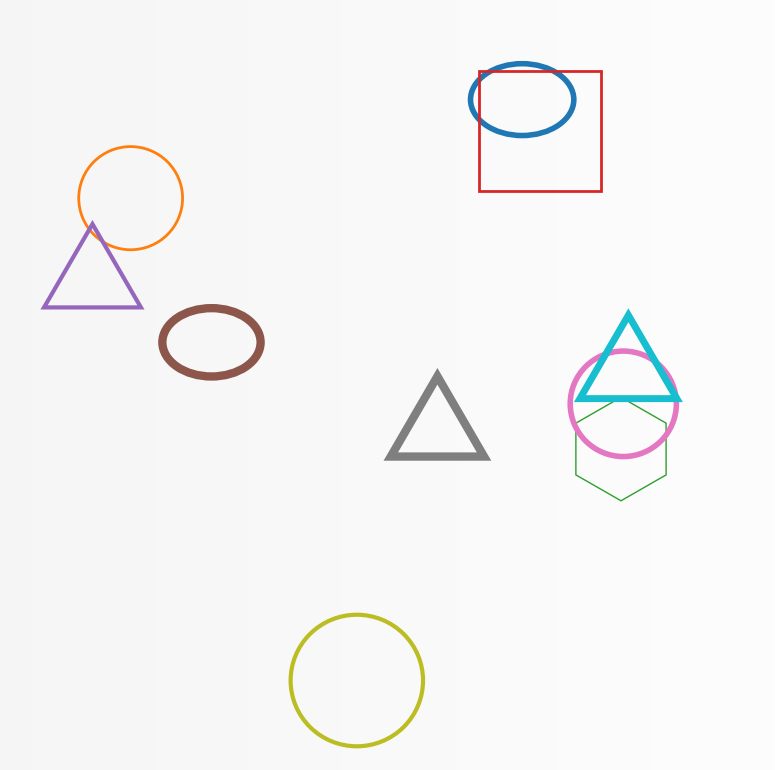[{"shape": "oval", "thickness": 2, "radius": 0.33, "center": [0.674, 0.871]}, {"shape": "circle", "thickness": 1, "radius": 0.33, "center": [0.169, 0.743]}, {"shape": "hexagon", "thickness": 0.5, "radius": 0.34, "center": [0.801, 0.417]}, {"shape": "square", "thickness": 1, "radius": 0.39, "center": [0.697, 0.83]}, {"shape": "triangle", "thickness": 1.5, "radius": 0.36, "center": [0.119, 0.637]}, {"shape": "oval", "thickness": 3, "radius": 0.32, "center": [0.273, 0.555]}, {"shape": "circle", "thickness": 2, "radius": 0.34, "center": [0.804, 0.476]}, {"shape": "triangle", "thickness": 3, "radius": 0.35, "center": [0.564, 0.442]}, {"shape": "circle", "thickness": 1.5, "radius": 0.43, "center": [0.46, 0.116]}, {"shape": "triangle", "thickness": 2.5, "radius": 0.36, "center": [0.811, 0.518]}]